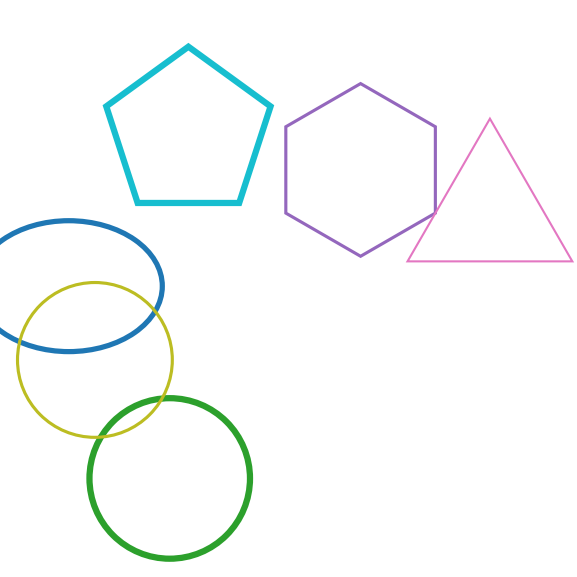[{"shape": "oval", "thickness": 2.5, "radius": 0.81, "center": [0.119, 0.504]}, {"shape": "circle", "thickness": 3, "radius": 0.69, "center": [0.294, 0.171]}, {"shape": "hexagon", "thickness": 1.5, "radius": 0.75, "center": [0.624, 0.705]}, {"shape": "triangle", "thickness": 1, "radius": 0.82, "center": [0.848, 0.629]}, {"shape": "circle", "thickness": 1.5, "radius": 0.67, "center": [0.164, 0.376]}, {"shape": "pentagon", "thickness": 3, "radius": 0.75, "center": [0.326, 0.769]}]